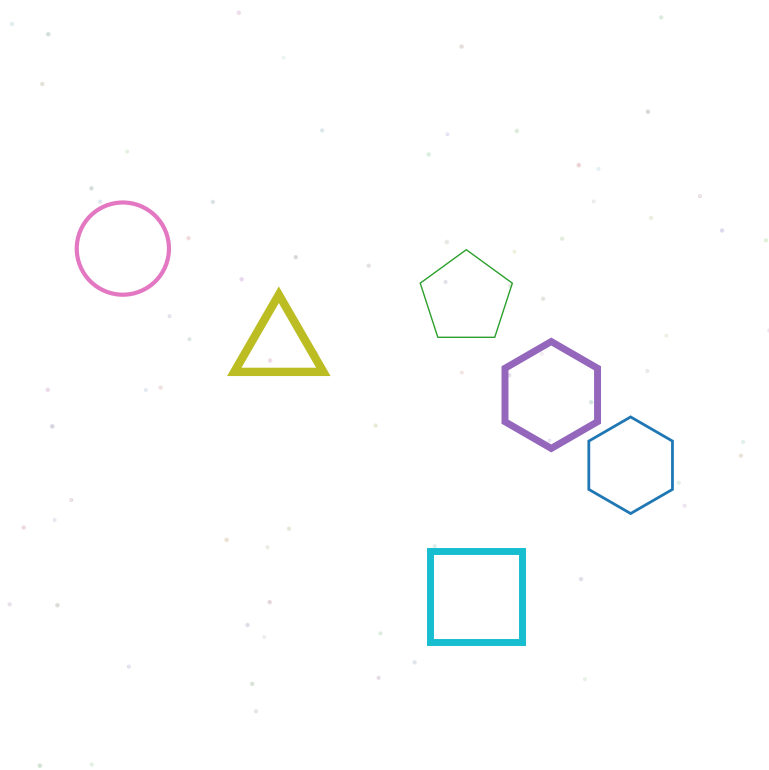[{"shape": "hexagon", "thickness": 1, "radius": 0.31, "center": [0.819, 0.396]}, {"shape": "pentagon", "thickness": 0.5, "radius": 0.31, "center": [0.606, 0.613]}, {"shape": "hexagon", "thickness": 2.5, "radius": 0.35, "center": [0.716, 0.487]}, {"shape": "circle", "thickness": 1.5, "radius": 0.3, "center": [0.16, 0.677]}, {"shape": "triangle", "thickness": 3, "radius": 0.33, "center": [0.362, 0.55]}, {"shape": "square", "thickness": 2.5, "radius": 0.3, "center": [0.618, 0.225]}]